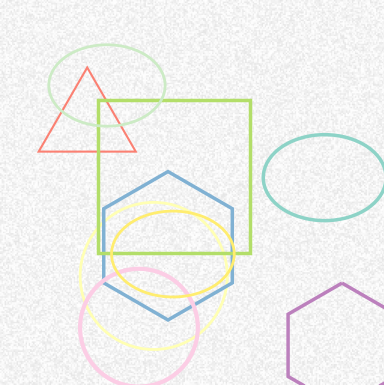[{"shape": "oval", "thickness": 2.5, "radius": 0.8, "center": [0.843, 0.539]}, {"shape": "circle", "thickness": 2, "radius": 0.96, "center": [0.399, 0.283]}, {"shape": "triangle", "thickness": 1.5, "radius": 0.73, "center": [0.227, 0.679]}, {"shape": "hexagon", "thickness": 2.5, "radius": 0.96, "center": [0.436, 0.362]}, {"shape": "square", "thickness": 2.5, "radius": 0.99, "center": [0.451, 0.542]}, {"shape": "circle", "thickness": 3, "radius": 0.76, "center": [0.361, 0.149]}, {"shape": "hexagon", "thickness": 2.5, "radius": 0.81, "center": [0.888, 0.103]}, {"shape": "oval", "thickness": 2, "radius": 0.76, "center": [0.278, 0.778]}, {"shape": "oval", "thickness": 2, "radius": 0.8, "center": [0.449, 0.34]}]